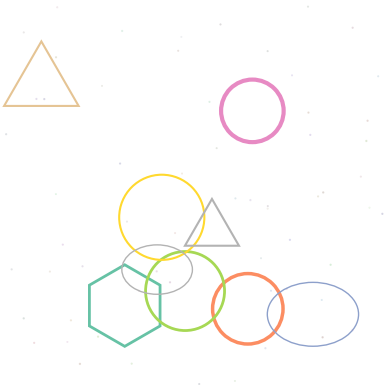[{"shape": "hexagon", "thickness": 2, "radius": 0.53, "center": [0.324, 0.206]}, {"shape": "circle", "thickness": 2.5, "radius": 0.46, "center": [0.644, 0.198]}, {"shape": "oval", "thickness": 1, "radius": 0.59, "center": [0.813, 0.184]}, {"shape": "circle", "thickness": 3, "radius": 0.41, "center": [0.655, 0.712]}, {"shape": "circle", "thickness": 2, "radius": 0.51, "center": [0.481, 0.244]}, {"shape": "circle", "thickness": 1.5, "radius": 0.55, "center": [0.42, 0.436]}, {"shape": "triangle", "thickness": 1.5, "radius": 0.56, "center": [0.107, 0.781]}, {"shape": "oval", "thickness": 1, "radius": 0.46, "center": [0.408, 0.3]}, {"shape": "triangle", "thickness": 1.5, "radius": 0.4, "center": [0.551, 0.402]}]